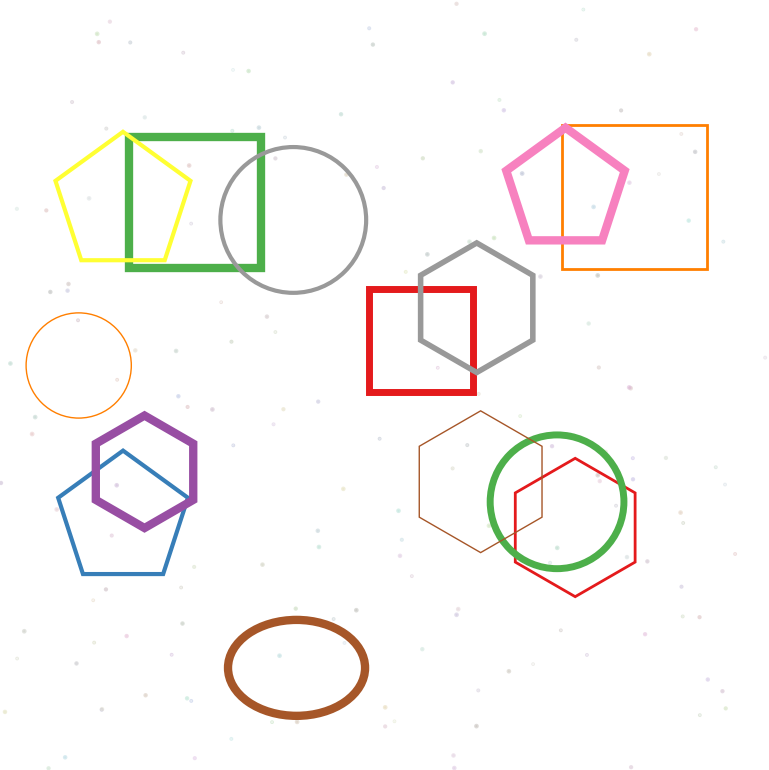[{"shape": "hexagon", "thickness": 1, "radius": 0.45, "center": [0.747, 0.315]}, {"shape": "square", "thickness": 2.5, "radius": 0.34, "center": [0.547, 0.558]}, {"shape": "pentagon", "thickness": 1.5, "radius": 0.44, "center": [0.16, 0.326]}, {"shape": "circle", "thickness": 2.5, "radius": 0.43, "center": [0.723, 0.348]}, {"shape": "square", "thickness": 3, "radius": 0.43, "center": [0.253, 0.737]}, {"shape": "hexagon", "thickness": 3, "radius": 0.37, "center": [0.188, 0.387]}, {"shape": "circle", "thickness": 0.5, "radius": 0.34, "center": [0.102, 0.525]}, {"shape": "square", "thickness": 1, "radius": 0.47, "center": [0.824, 0.744]}, {"shape": "pentagon", "thickness": 1.5, "radius": 0.46, "center": [0.16, 0.737]}, {"shape": "oval", "thickness": 3, "radius": 0.44, "center": [0.385, 0.133]}, {"shape": "hexagon", "thickness": 0.5, "radius": 0.46, "center": [0.624, 0.374]}, {"shape": "pentagon", "thickness": 3, "radius": 0.4, "center": [0.734, 0.753]}, {"shape": "hexagon", "thickness": 2, "radius": 0.42, "center": [0.619, 0.6]}, {"shape": "circle", "thickness": 1.5, "radius": 0.47, "center": [0.381, 0.714]}]